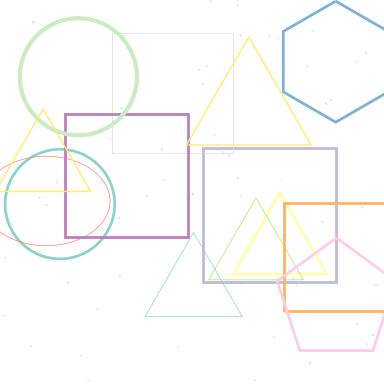[{"shape": "triangle", "thickness": 0.5, "radius": 0.73, "center": [0.503, 0.25]}, {"shape": "circle", "thickness": 2, "radius": 0.71, "center": [0.156, 0.47]}, {"shape": "triangle", "thickness": 2, "radius": 0.7, "center": [0.727, 0.358]}, {"shape": "square", "thickness": 2, "radius": 0.87, "center": [0.7, 0.441]}, {"shape": "oval", "thickness": 0.5, "radius": 0.83, "center": [0.12, 0.478]}, {"shape": "hexagon", "thickness": 2, "radius": 0.79, "center": [0.872, 0.84]}, {"shape": "square", "thickness": 2, "radius": 0.7, "center": [0.878, 0.334]}, {"shape": "triangle", "thickness": 0.5, "radius": 0.71, "center": [0.665, 0.344]}, {"shape": "pentagon", "thickness": 2, "radius": 0.81, "center": [0.874, 0.22]}, {"shape": "square", "thickness": 0.5, "radius": 0.78, "center": [0.448, 0.758]}, {"shape": "square", "thickness": 2, "radius": 0.8, "center": [0.329, 0.544]}, {"shape": "circle", "thickness": 3, "radius": 0.76, "center": [0.204, 0.801]}, {"shape": "triangle", "thickness": 1, "radius": 0.71, "center": [0.112, 0.574]}, {"shape": "triangle", "thickness": 1, "radius": 0.94, "center": [0.646, 0.717]}]